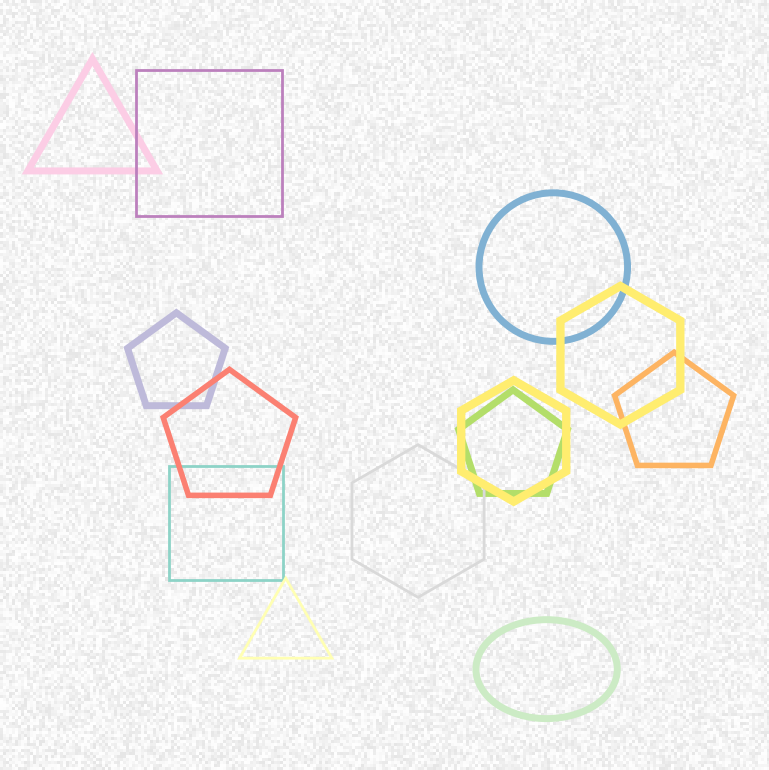[{"shape": "square", "thickness": 1, "radius": 0.37, "center": [0.294, 0.321]}, {"shape": "triangle", "thickness": 1, "radius": 0.35, "center": [0.371, 0.18]}, {"shape": "pentagon", "thickness": 2.5, "radius": 0.33, "center": [0.229, 0.527]}, {"shape": "pentagon", "thickness": 2, "radius": 0.45, "center": [0.298, 0.43]}, {"shape": "circle", "thickness": 2.5, "radius": 0.48, "center": [0.719, 0.653]}, {"shape": "pentagon", "thickness": 2, "radius": 0.41, "center": [0.876, 0.461]}, {"shape": "pentagon", "thickness": 2.5, "radius": 0.37, "center": [0.666, 0.419]}, {"shape": "triangle", "thickness": 2.5, "radius": 0.48, "center": [0.12, 0.826]}, {"shape": "hexagon", "thickness": 1, "radius": 0.5, "center": [0.543, 0.323]}, {"shape": "square", "thickness": 1, "radius": 0.47, "center": [0.271, 0.815]}, {"shape": "oval", "thickness": 2.5, "radius": 0.46, "center": [0.71, 0.131]}, {"shape": "hexagon", "thickness": 3, "radius": 0.39, "center": [0.667, 0.427]}, {"shape": "hexagon", "thickness": 3, "radius": 0.45, "center": [0.806, 0.539]}]